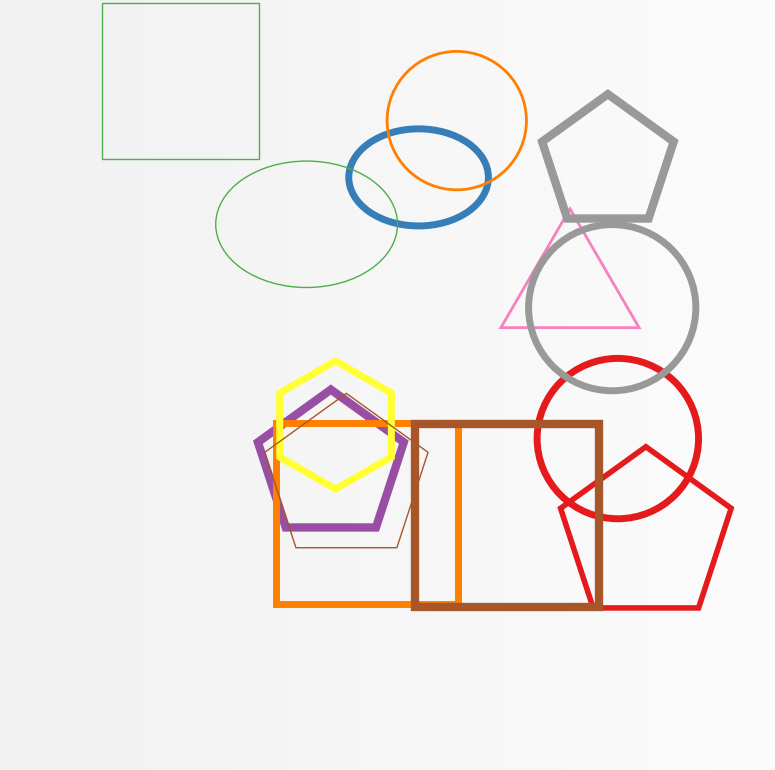[{"shape": "circle", "thickness": 2.5, "radius": 0.52, "center": [0.797, 0.43]}, {"shape": "pentagon", "thickness": 2, "radius": 0.58, "center": [0.833, 0.304]}, {"shape": "oval", "thickness": 2.5, "radius": 0.45, "center": [0.54, 0.77]}, {"shape": "oval", "thickness": 0.5, "radius": 0.59, "center": [0.396, 0.709]}, {"shape": "square", "thickness": 0.5, "radius": 0.51, "center": [0.234, 0.895]}, {"shape": "pentagon", "thickness": 3, "radius": 0.49, "center": [0.427, 0.395]}, {"shape": "circle", "thickness": 1, "radius": 0.45, "center": [0.589, 0.843]}, {"shape": "square", "thickness": 2.5, "radius": 0.59, "center": [0.474, 0.333]}, {"shape": "hexagon", "thickness": 2.5, "radius": 0.42, "center": [0.433, 0.448]}, {"shape": "square", "thickness": 3, "radius": 0.59, "center": [0.654, 0.33]}, {"shape": "pentagon", "thickness": 0.5, "radius": 0.55, "center": [0.447, 0.378]}, {"shape": "triangle", "thickness": 1, "radius": 0.51, "center": [0.735, 0.626]}, {"shape": "circle", "thickness": 2.5, "radius": 0.54, "center": [0.79, 0.6]}, {"shape": "pentagon", "thickness": 3, "radius": 0.45, "center": [0.784, 0.788]}]